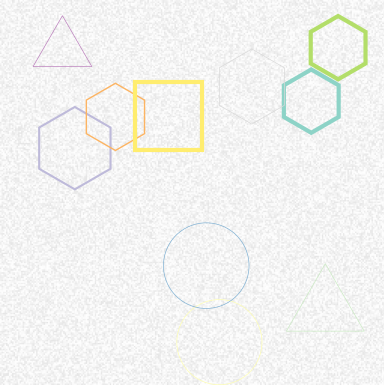[{"shape": "hexagon", "thickness": 3, "radius": 0.41, "center": [0.808, 0.737]}, {"shape": "circle", "thickness": 0.5, "radius": 0.55, "center": [0.57, 0.111]}, {"shape": "hexagon", "thickness": 1.5, "radius": 0.54, "center": [0.194, 0.615]}, {"shape": "circle", "thickness": 0.5, "radius": 0.56, "center": [0.536, 0.31]}, {"shape": "hexagon", "thickness": 1, "radius": 0.44, "center": [0.3, 0.696]}, {"shape": "hexagon", "thickness": 3, "radius": 0.41, "center": [0.878, 0.876]}, {"shape": "hexagon", "thickness": 0.5, "radius": 0.49, "center": [0.654, 0.775]}, {"shape": "triangle", "thickness": 0.5, "radius": 0.44, "center": [0.162, 0.871]}, {"shape": "triangle", "thickness": 0.5, "radius": 0.58, "center": [0.845, 0.198]}, {"shape": "square", "thickness": 3, "radius": 0.44, "center": [0.437, 0.699]}]